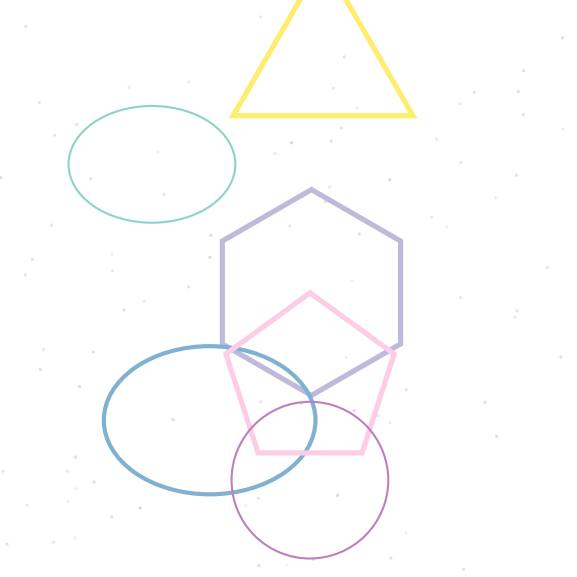[{"shape": "oval", "thickness": 1, "radius": 0.72, "center": [0.263, 0.715]}, {"shape": "hexagon", "thickness": 2.5, "radius": 0.89, "center": [0.539, 0.493]}, {"shape": "oval", "thickness": 2, "radius": 0.92, "center": [0.363, 0.271]}, {"shape": "pentagon", "thickness": 2.5, "radius": 0.77, "center": [0.537, 0.339]}, {"shape": "circle", "thickness": 1, "radius": 0.68, "center": [0.537, 0.168]}, {"shape": "triangle", "thickness": 2.5, "radius": 0.9, "center": [0.559, 0.889]}]